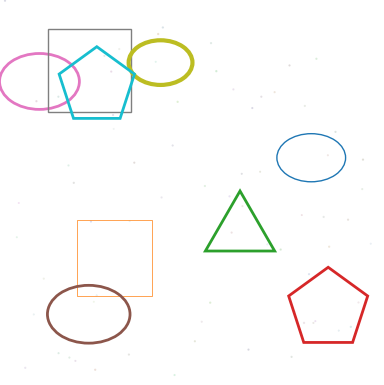[{"shape": "oval", "thickness": 1, "radius": 0.45, "center": [0.808, 0.59]}, {"shape": "square", "thickness": 0.5, "radius": 0.49, "center": [0.297, 0.33]}, {"shape": "triangle", "thickness": 2, "radius": 0.52, "center": [0.623, 0.4]}, {"shape": "pentagon", "thickness": 2, "radius": 0.54, "center": [0.852, 0.198]}, {"shape": "oval", "thickness": 2, "radius": 0.54, "center": [0.23, 0.184]}, {"shape": "oval", "thickness": 2, "radius": 0.52, "center": [0.102, 0.788]}, {"shape": "square", "thickness": 1, "radius": 0.54, "center": [0.233, 0.817]}, {"shape": "oval", "thickness": 3, "radius": 0.41, "center": [0.417, 0.837]}, {"shape": "pentagon", "thickness": 2, "radius": 0.51, "center": [0.251, 0.776]}]